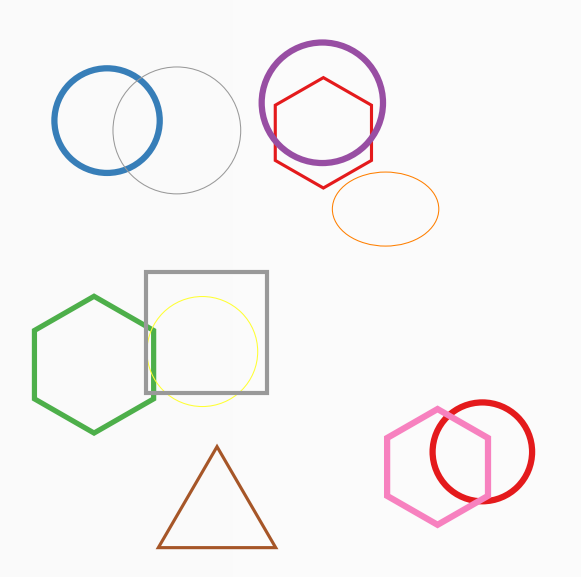[{"shape": "circle", "thickness": 3, "radius": 0.43, "center": [0.83, 0.217]}, {"shape": "hexagon", "thickness": 1.5, "radius": 0.48, "center": [0.556, 0.769]}, {"shape": "circle", "thickness": 3, "radius": 0.45, "center": [0.184, 0.79]}, {"shape": "hexagon", "thickness": 2.5, "radius": 0.59, "center": [0.162, 0.368]}, {"shape": "circle", "thickness": 3, "radius": 0.52, "center": [0.555, 0.821]}, {"shape": "oval", "thickness": 0.5, "radius": 0.46, "center": [0.663, 0.637]}, {"shape": "circle", "thickness": 0.5, "radius": 0.48, "center": [0.348, 0.39]}, {"shape": "triangle", "thickness": 1.5, "radius": 0.58, "center": [0.373, 0.109]}, {"shape": "hexagon", "thickness": 3, "radius": 0.5, "center": [0.753, 0.191]}, {"shape": "circle", "thickness": 0.5, "radius": 0.55, "center": [0.304, 0.773]}, {"shape": "square", "thickness": 2, "radius": 0.52, "center": [0.355, 0.423]}]